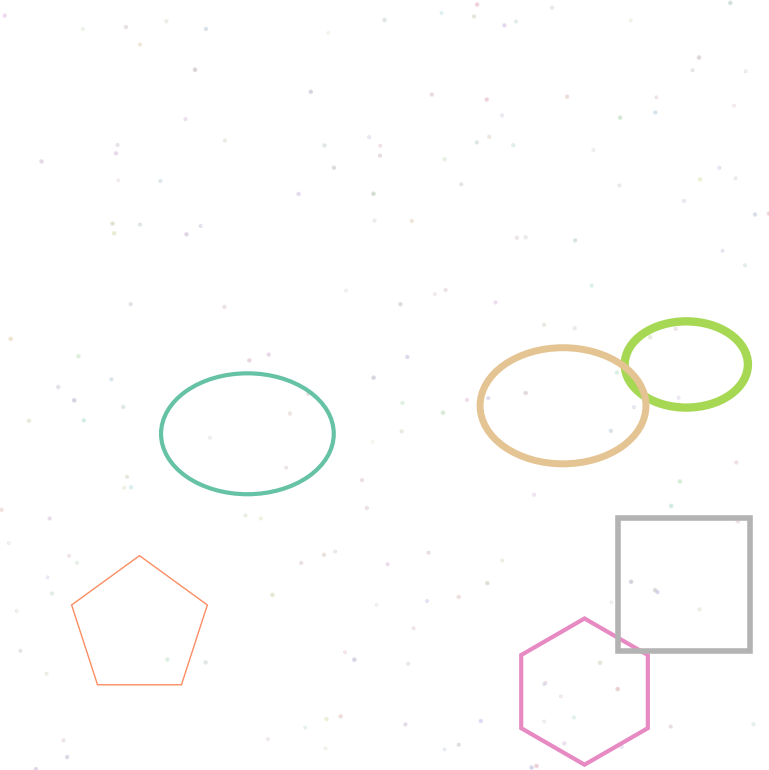[{"shape": "oval", "thickness": 1.5, "radius": 0.56, "center": [0.321, 0.437]}, {"shape": "pentagon", "thickness": 0.5, "radius": 0.46, "center": [0.181, 0.186]}, {"shape": "hexagon", "thickness": 1.5, "radius": 0.47, "center": [0.759, 0.102]}, {"shape": "oval", "thickness": 3, "radius": 0.4, "center": [0.891, 0.527]}, {"shape": "oval", "thickness": 2.5, "radius": 0.54, "center": [0.731, 0.473]}, {"shape": "square", "thickness": 2, "radius": 0.43, "center": [0.888, 0.241]}]